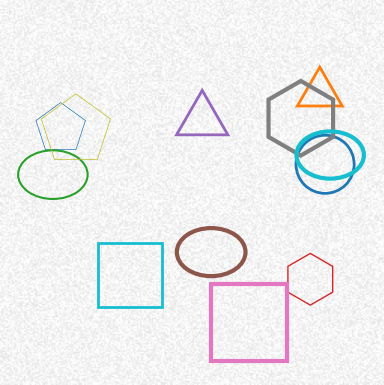[{"shape": "circle", "thickness": 2, "radius": 0.38, "center": [0.844, 0.573]}, {"shape": "pentagon", "thickness": 0.5, "radius": 0.34, "center": [0.158, 0.666]}, {"shape": "triangle", "thickness": 2, "radius": 0.34, "center": [0.831, 0.758]}, {"shape": "oval", "thickness": 1.5, "radius": 0.45, "center": [0.137, 0.546]}, {"shape": "hexagon", "thickness": 1, "radius": 0.34, "center": [0.806, 0.275]}, {"shape": "triangle", "thickness": 2, "radius": 0.38, "center": [0.525, 0.688]}, {"shape": "oval", "thickness": 3, "radius": 0.45, "center": [0.548, 0.345]}, {"shape": "square", "thickness": 3, "radius": 0.5, "center": [0.646, 0.163]}, {"shape": "hexagon", "thickness": 3, "radius": 0.48, "center": [0.781, 0.693]}, {"shape": "pentagon", "thickness": 0.5, "radius": 0.47, "center": [0.197, 0.662]}, {"shape": "square", "thickness": 2, "radius": 0.42, "center": [0.337, 0.285]}, {"shape": "oval", "thickness": 3, "radius": 0.44, "center": [0.858, 0.597]}]